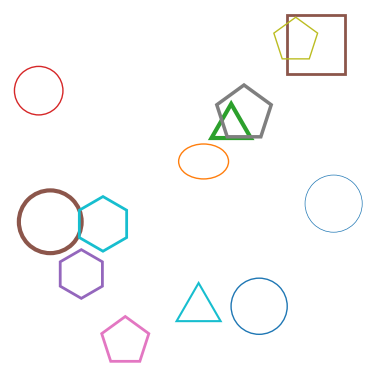[{"shape": "circle", "thickness": 0.5, "radius": 0.37, "center": [0.867, 0.471]}, {"shape": "circle", "thickness": 1, "radius": 0.36, "center": [0.673, 0.205]}, {"shape": "oval", "thickness": 1, "radius": 0.32, "center": [0.529, 0.581]}, {"shape": "triangle", "thickness": 3, "radius": 0.3, "center": [0.6, 0.671]}, {"shape": "circle", "thickness": 1, "radius": 0.31, "center": [0.101, 0.765]}, {"shape": "hexagon", "thickness": 2, "radius": 0.32, "center": [0.211, 0.288]}, {"shape": "circle", "thickness": 3, "radius": 0.41, "center": [0.131, 0.424]}, {"shape": "square", "thickness": 2, "radius": 0.38, "center": [0.82, 0.884]}, {"shape": "pentagon", "thickness": 2, "radius": 0.32, "center": [0.325, 0.114]}, {"shape": "pentagon", "thickness": 2.5, "radius": 0.37, "center": [0.634, 0.705]}, {"shape": "pentagon", "thickness": 1, "radius": 0.3, "center": [0.768, 0.895]}, {"shape": "triangle", "thickness": 1.5, "radius": 0.33, "center": [0.516, 0.199]}, {"shape": "hexagon", "thickness": 2, "radius": 0.35, "center": [0.267, 0.418]}]